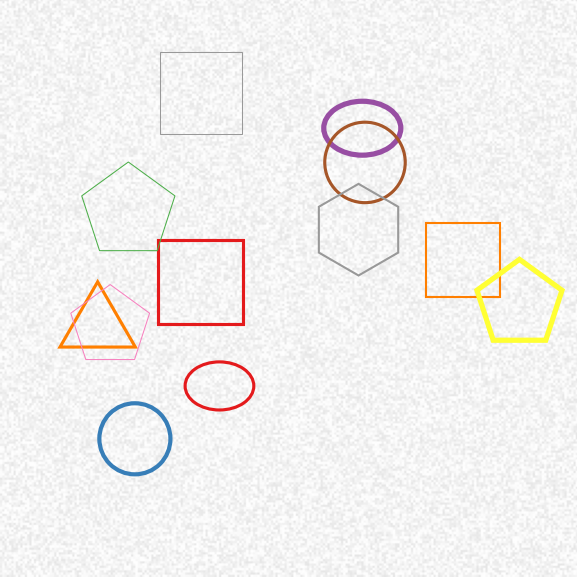[{"shape": "square", "thickness": 1.5, "radius": 0.36, "center": [0.347, 0.51]}, {"shape": "oval", "thickness": 1.5, "radius": 0.3, "center": [0.38, 0.331]}, {"shape": "circle", "thickness": 2, "radius": 0.31, "center": [0.234, 0.239]}, {"shape": "pentagon", "thickness": 0.5, "radius": 0.42, "center": [0.222, 0.634]}, {"shape": "oval", "thickness": 2.5, "radius": 0.33, "center": [0.627, 0.777]}, {"shape": "square", "thickness": 1, "radius": 0.32, "center": [0.802, 0.549]}, {"shape": "triangle", "thickness": 1.5, "radius": 0.38, "center": [0.169, 0.436]}, {"shape": "pentagon", "thickness": 2.5, "radius": 0.39, "center": [0.9, 0.473]}, {"shape": "circle", "thickness": 1.5, "radius": 0.35, "center": [0.632, 0.718]}, {"shape": "pentagon", "thickness": 0.5, "radius": 0.36, "center": [0.191, 0.435]}, {"shape": "square", "thickness": 0.5, "radius": 0.36, "center": [0.347, 0.839]}, {"shape": "hexagon", "thickness": 1, "radius": 0.4, "center": [0.621, 0.601]}]